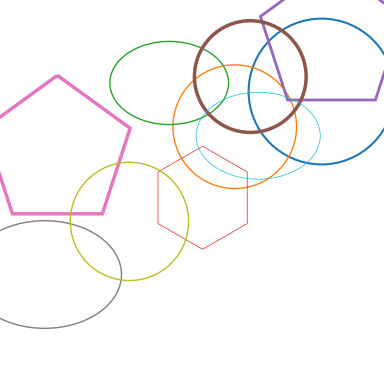[{"shape": "circle", "thickness": 1.5, "radius": 0.95, "center": [0.835, 0.762]}, {"shape": "circle", "thickness": 1, "radius": 0.8, "center": [0.61, 0.671]}, {"shape": "oval", "thickness": 1, "radius": 0.77, "center": [0.44, 0.784]}, {"shape": "hexagon", "thickness": 0.5, "radius": 0.67, "center": [0.526, 0.486]}, {"shape": "pentagon", "thickness": 2, "radius": 0.97, "center": [0.861, 0.897]}, {"shape": "circle", "thickness": 2.5, "radius": 0.73, "center": [0.65, 0.801]}, {"shape": "pentagon", "thickness": 2.5, "radius": 0.99, "center": [0.149, 0.605]}, {"shape": "oval", "thickness": 1, "radius": 1.0, "center": [0.116, 0.287]}, {"shape": "circle", "thickness": 1, "radius": 0.77, "center": [0.336, 0.425]}, {"shape": "oval", "thickness": 0.5, "radius": 0.81, "center": [0.671, 0.647]}]